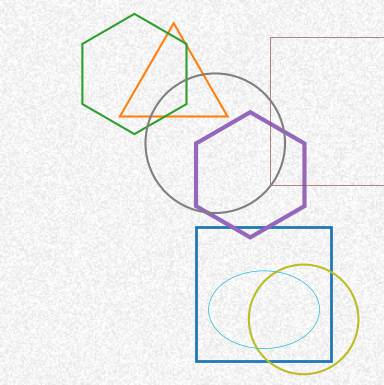[{"shape": "square", "thickness": 2, "radius": 0.87, "center": [0.685, 0.236]}, {"shape": "triangle", "thickness": 1.5, "radius": 0.81, "center": [0.451, 0.778]}, {"shape": "hexagon", "thickness": 1.5, "radius": 0.78, "center": [0.349, 0.808]}, {"shape": "hexagon", "thickness": 3, "radius": 0.81, "center": [0.65, 0.546]}, {"shape": "square", "thickness": 0.5, "radius": 0.96, "center": [0.893, 0.711]}, {"shape": "circle", "thickness": 1.5, "radius": 0.91, "center": [0.559, 0.628]}, {"shape": "circle", "thickness": 1.5, "radius": 0.71, "center": [0.789, 0.17]}, {"shape": "oval", "thickness": 0.5, "radius": 0.72, "center": [0.686, 0.196]}]